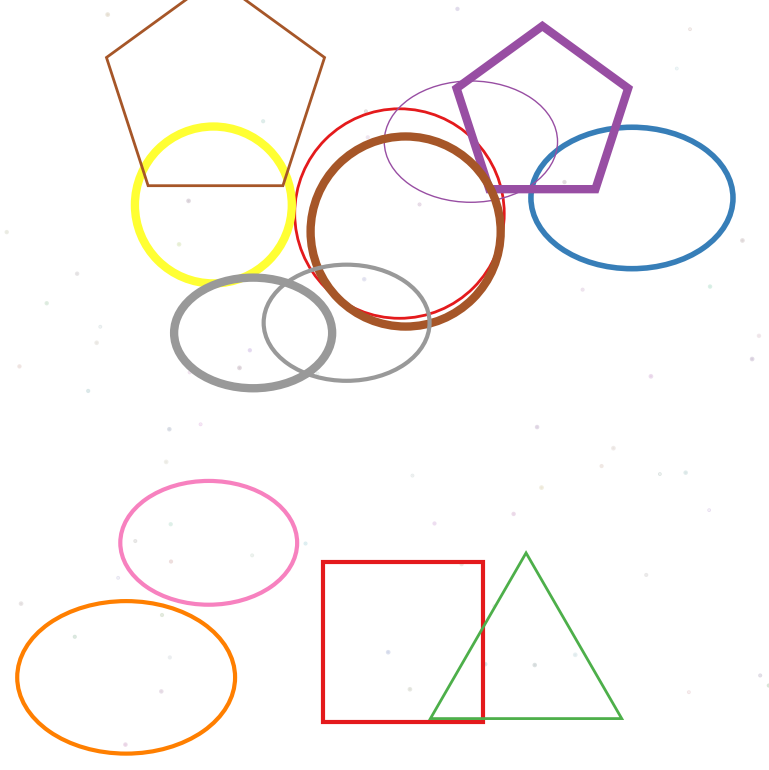[{"shape": "circle", "thickness": 1, "radius": 0.68, "center": [0.519, 0.723]}, {"shape": "square", "thickness": 1.5, "radius": 0.52, "center": [0.524, 0.166]}, {"shape": "oval", "thickness": 2, "radius": 0.66, "center": [0.821, 0.743]}, {"shape": "triangle", "thickness": 1, "radius": 0.72, "center": [0.683, 0.138]}, {"shape": "pentagon", "thickness": 3, "radius": 0.59, "center": [0.704, 0.849]}, {"shape": "oval", "thickness": 0.5, "radius": 0.56, "center": [0.612, 0.816]}, {"shape": "oval", "thickness": 1.5, "radius": 0.71, "center": [0.164, 0.12]}, {"shape": "circle", "thickness": 3, "radius": 0.51, "center": [0.277, 0.734]}, {"shape": "pentagon", "thickness": 1, "radius": 0.74, "center": [0.28, 0.879]}, {"shape": "circle", "thickness": 3, "radius": 0.62, "center": [0.527, 0.699]}, {"shape": "oval", "thickness": 1.5, "radius": 0.57, "center": [0.271, 0.295]}, {"shape": "oval", "thickness": 1.5, "radius": 0.54, "center": [0.45, 0.581]}, {"shape": "oval", "thickness": 3, "radius": 0.51, "center": [0.329, 0.568]}]